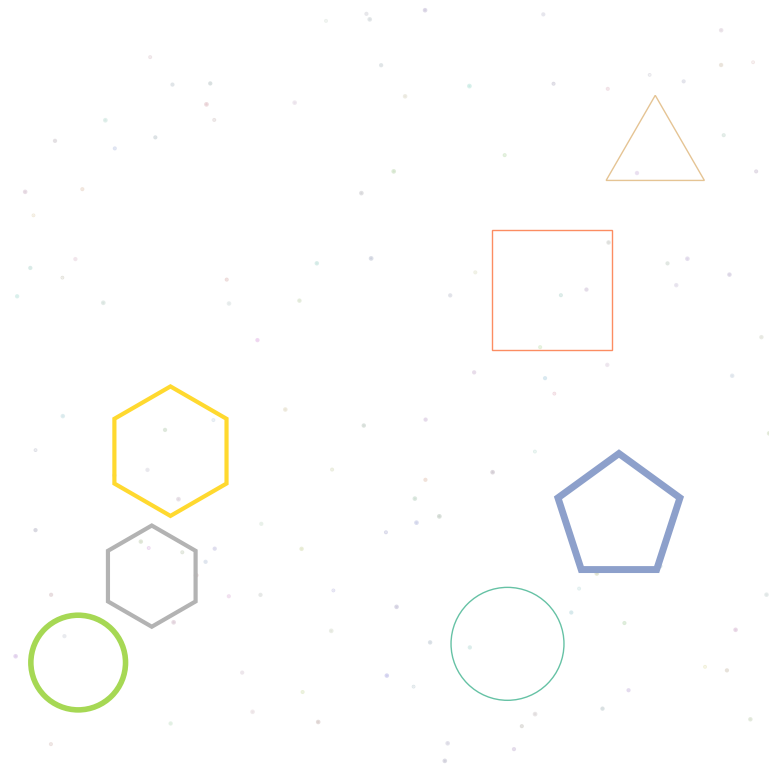[{"shape": "circle", "thickness": 0.5, "radius": 0.37, "center": [0.659, 0.164]}, {"shape": "square", "thickness": 0.5, "radius": 0.39, "center": [0.717, 0.624]}, {"shape": "pentagon", "thickness": 2.5, "radius": 0.42, "center": [0.804, 0.328]}, {"shape": "circle", "thickness": 2, "radius": 0.31, "center": [0.102, 0.14]}, {"shape": "hexagon", "thickness": 1.5, "radius": 0.42, "center": [0.221, 0.414]}, {"shape": "triangle", "thickness": 0.5, "radius": 0.37, "center": [0.851, 0.803]}, {"shape": "hexagon", "thickness": 1.5, "radius": 0.33, "center": [0.197, 0.252]}]